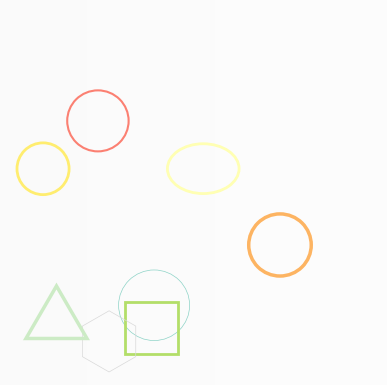[{"shape": "circle", "thickness": 0.5, "radius": 0.46, "center": [0.398, 0.207]}, {"shape": "oval", "thickness": 2, "radius": 0.46, "center": [0.525, 0.562]}, {"shape": "circle", "thickness": 1.5, "radius": 0.4, "center": [0.253, 0.686]}, {"shape": "circle", "thickness": 2.5, "radius": 0.4, "center": [0.723, 0.364]}, {"shape": "square", "thickness": 2, "radius": 0.34, "center": [0.39, 0.147]}, {"shape": "hexagon", "thickness": 0.5, "radius": 0.4, "center": [0.282, 0.113]}, {"shape": "triangle", "thickness": 2.5, "radius": 0.45, "center": [0.146, 0.166]}, {"shape": "circle", "thickness": 2, "radius": 0.34, "center": [0.111, 0.562]}]